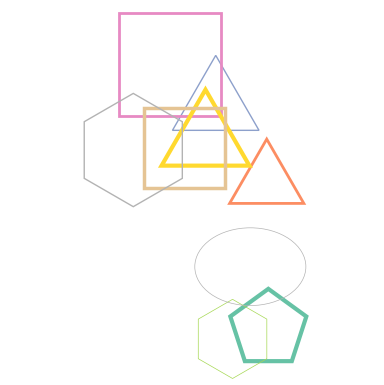[{"shape": "pentagon", "thickness": 3, "radius": 0.52, "center": [0.697, 0.146]}, {"shape": "triangle", "thickness": 2, "radius": 0.56, "center": [0.693, 0.527]}, {"shape": "triangle", "thickness": 1, "radius": 0.65, "center": [0.56, 0.726]}, {"shape": "square", "thickness": 2, "radius": 0.67, "center": [0.442, 0.832]}, {"shape": "hexagon", "thickness": 0.5, "radius": 0.51, "center": [0.604, 0.12]}, {"shape": "triangle", "thickness": 3, "radius": 0.66, "center": [0.534, 0.636]}, {"shape": "square", "thickness": 2.5, "radius": 0.52, "center": [0.48, 0.616]}, {"shape": "hexagon", "thickness": 1, "radius": 0.74, "center": [0.346, 0.61]}, {"shape": "oval", "thickness": 0.5, "radius": 0.72, "center": [0.65, 0.307]}]